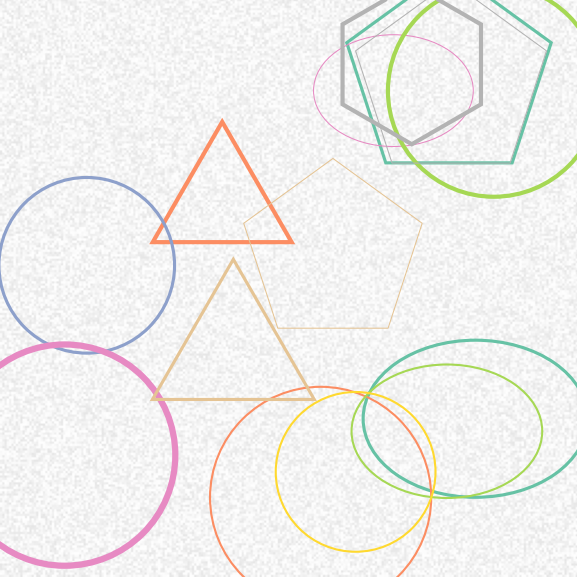[{"shape": "pentagon", "thickness": 1.5, "radius": 0.93, "center": [0.777, 0.868]}, {"shape": "oval", "thickness": 1.5, "radius": 0.97, "center": [0.823, 0.274]}, {"shape": "circle", "thickness": 1, "radius": 0.96, "center": [0.555, 0.138]}, {"shape": "triangle", "thickness": 2, "radius": 0.69, "center": [0.385, 0.649]}, {"shape": "circle", "thickness": 1.5, "radius": 0.76, "center": [0.15, 0.54]}, {"shape": "oval", "thickness": 0.5, "radius": 0.69, "center": [0.681, 0.842]}, {"shape": "circle", "thickness": 3, "radius": 0.96, "center": [0.112, 0.211]}, {"shape": "oval", "thickness": 1, "radius": 0.83, "center": [0.774, 0.252]}, {"shape": "circle", "thickness": 2, "radius": 0.92, "center": [0.855, 0.842]}, {"shape": "circle", "thickness": 1, "radius": 0.69, "center": [0.616, 0.182]}, {"shape": "pentagon", "thickness": 0.5, "radius": 0.81, "center": [0.577, 0.562]}, {"shape": "triangle", "thickness": 1.5, "radius": 0.81, "center": [0.404, 0.388]}, {"shape": "hexagon", "thickness": 2, "radius": 0.69, "center": [0.713, 0.888]}, {"shape": "pentagon", "thickness": 0.5, "radius": 0.87, "center": [0.781, 0.857]}]